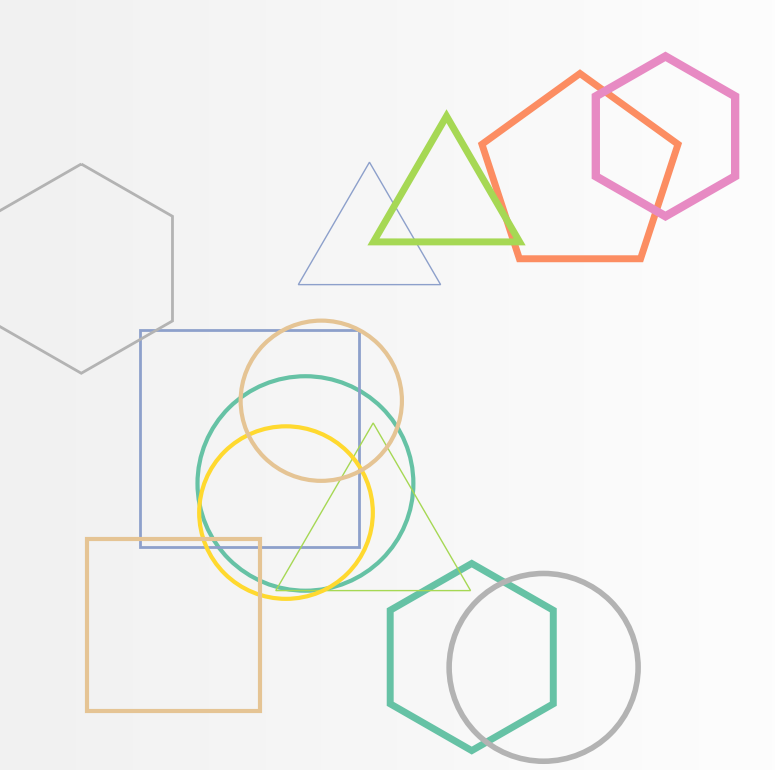[{"shape": "circle", "thickness": 1.5, "radius": 0.7, "center": [0.394, 0.372]}, {"shape": "hexagon", "thickness": 2.5, "radius": 0.61, "center": [0.609, 0.147]}, {"shape": "pentagon", "thickness": 2.5, "radius": 0.66, "center": [0.748, 0.772]}, {"shape": "square", "thickness": 1, "radius": 0.7, "center": [0.322, 0.431]}, {"shape": "triangle", "thickness": 0.5, "radius": 0.53, "center": [0.477, 0.683]}, {"shape": "hexagon", "thickness": 3, "radius": 0.52, "center": [0.859, 0.823]}, {"shape": "triangle", "thickness": 0.5, "radius": 0.73, "center": [0.482, 0.306]}, {"shape": "triangle", "thickness": 2.5, "radius": 0.54, "center": [0.576, 0.74]}, {"shape": "circle", "thickness": 1.5, "radius": 0.56, "center": [0.369, 0.334]}, {"shape": "square", "thickness": 1.5, "radius": 0.56, "center": [0.224, 0.189]}, {"shape": "circle", "thickness": 1.5, "radius": 0.52, "center": [0.415, 0.48]}, {"shape": "hexagon", "thickness": 1, "radius": 0.68, "center": [0.105, 0.651]}, {"shape": "circle", "thickness": 2, "radius": 0.61, "center": [0.701, 0.133]}]